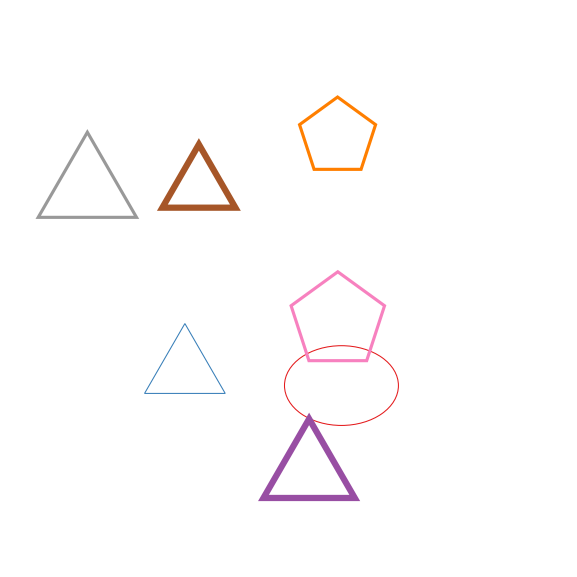[{"shape": "oval", "thickness": 0.5, "radius": 0.49, "center": [0.591, 0.331]}, {"shape": "triangle", "thickness": 0.5, "radius": 0.4, "center": [0.32, 0.358]}, {"shape": "triangle", "thickness": 3, "radius": 0.46, "center": [0.535, 0.182]}, {"shape": "pentagon", "thickness": 1.5, "radius": 0.35, "center": [0.585, 0.762]}, {"shape": "triangle", "thickness": 3, "radius": 0.37, "center": [0.344, 0.676]}, {"shape": "pentagon", "thickness": 1.5, "radius": 0.43, "center": [0.585, 0.443]}, {"shape": "triangle", "thickness": 1.5, "radius": 0.49, "center": [0.151, 0.672]}]